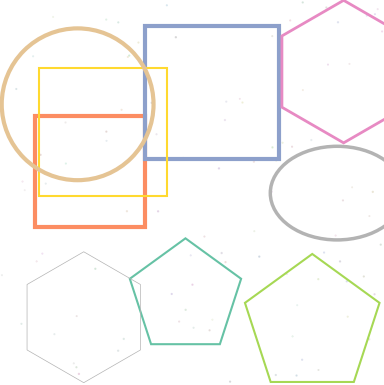[{"shape": "pentagon", "thickness": 1.5, "radius": 0.76, "center": [0.482, 0.229]}, {"shape": "square", "thickness": 3, "radius": 0.72, "center": [0.233, 0.555]}, {"shape": "square", "thickness": 3, "radius": 0.87, "center": [0.55, 0.76]}, {"shape": "hexagon", "thickness": 2, "radius": 0.93, "center": [0.893, 0.814]}, {"shape": "pentagon", "thickness": 1.5, "radius": 0.92, "center": [0.811, 0.157]}, {"shape": "square", "thickness": 1.5, "radius": 0.83, "center": [0.267, 0.656]}, {"shape": "circle", "thickness": 3, "radius": 0.99, "center": [0.202, 0.729]}, {"shape": "oval", "thickness": 2.5, "radius": 0.87, "center": [0.876, 0.498]}, {"shape": "hexagon", "thickness": 0.5, "radius": 0.85, "center": [0.218, 0.176]}]